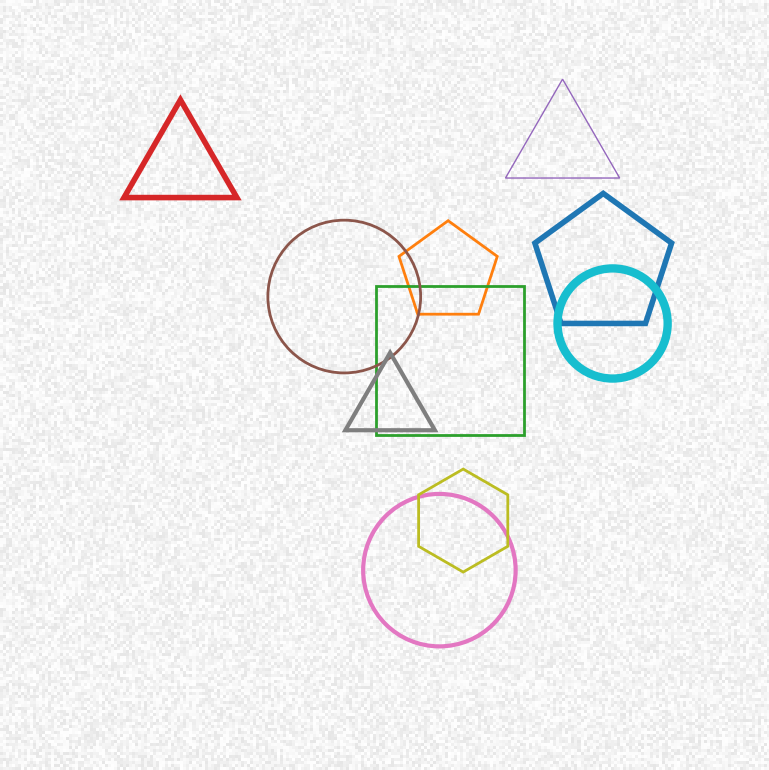[{"shape": "pentagon", "thickness": 2, "radius": 0.47, "center": [0.783, 0.655]}, {"shape": "pentagon", "thickness": 1, "radius": 0.34, "center": [0.582, 0.646]}, {"shape": "square", "thickness": 1, "radius": 0.48, "center": [0.585, 0.532]}, {"shape": "triangle", "thickness": 2, "radius": 0.42, "center": [0.234, 0.786]}, {"shape": "triangle", "thickness": 0.5, "radius": 0.43, "center": [0.731, 0.812]}, {"shape": "circle", "thickness": 1, "radius": 0.5, "center": [0.447, 0.615]}, {"shape": "circle", "thickness": 1.5, "radius": 0.49, "center": [0.571, 0.26]}, {"shape": "triangle", "thickness": 1.5, "radius": 0.34, "center": [0.507, 0.475]}, {"shape": "hexagon", "thickness": 1, "radius": 0.33, "center": [0.602, 0.324]}, {"shape": "circle", "thickness": 3, "radius": 0.36, "center": [0.796, 0.58]}]